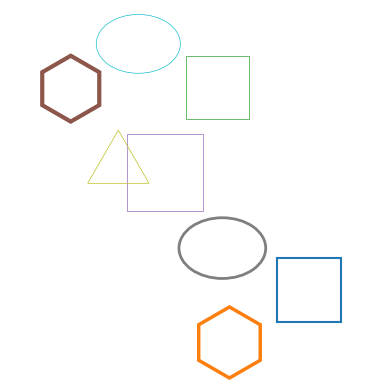[{"shape": "square", "thickness": 1.5, "radius": 0.42, "center": [0.804, 0.247]}, {"shape": "hexagon", "thickness": 2.5, "radius": 0.46, "center": [0.596, 0.11]}, {"shape": "square", "thickness": 0.5, "radius": 0.41, "center": [0.565, 0.773]}, {"shape": "square", "thickness": 0.5, "radius": 0.5, "center": [0.429, 0.551]}, {"shape": "hexagon", "thickness": 3, "radius": 0.43, "center": [0.184, 0.77]}, {"shape": "oval", "thickness": 2, "radius": 0.56, "center": [0.578, 0.356]}, {"shape": "triangle", "thickness": 0.5, "radius": 0.46, "center": [0.307, 0.57]}, {"shape": "oval", "thickness": 0.5, "radius": 0.55, "center": [0.359, 0.886]}]